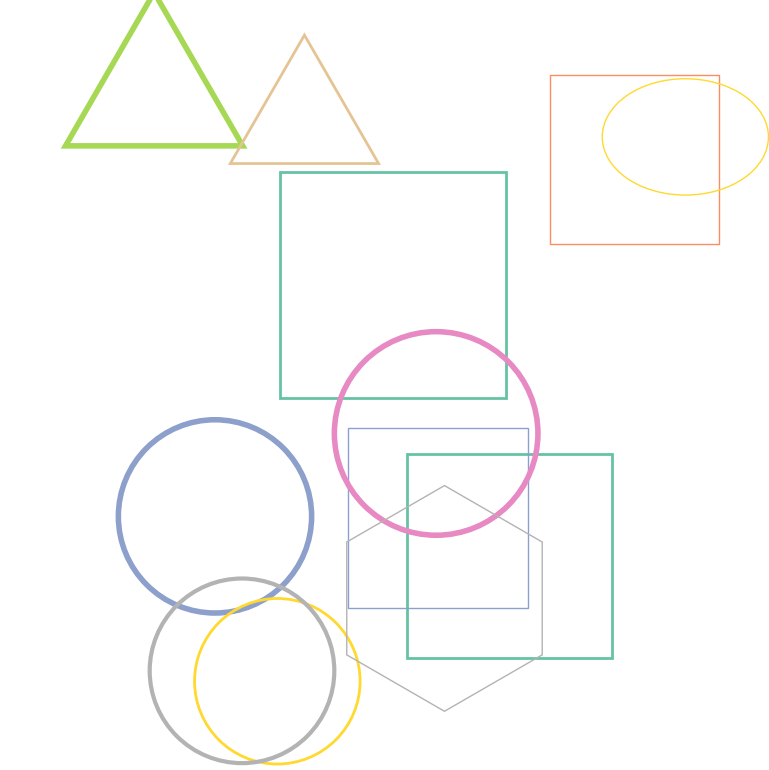[{"shape": "square", "thickness": 1, "radius": 0.74, "center": [0.511, 0.63]}, {"shape": "square", "thickness": 1, "radius": 0.66, "center": [0.662, 0.278]}, {"shape": "square", "thickness": 0.5, "radius": 0.55, "center": [0.824, 0.793]}, {"shape": "square", "thickness": 0.5, "radius": 0.58, "center": [0.568, 0.327]}, {"shape": "circle", "thickness": 2, "radius": 0.63, "center": [0.279, 0.329]}, {"shape": "circle", "thickness": 2, "radius": 0.66, "center": [0.566, 0.437]}, {"shape": "triangle", "thickness": 2, "radius": 0.66, "center": [0.2, 0.877]}, {"shape": "circle", "thickness": 1, "radius": 0.54, "center": [0.36, 0.115]}, {"shape": "oval", "thickness": 0.5, "radius": 0.54, "center": [0.89, 0.822]}, {"shape": "triangle", "thickness": 1, "radius": 0.56, "center": [0.395, 0.843]}, {"shape": "circle", "thickness": 1.5, "radius": 0.6, "center": [0.314, 0.129]}, {"shape": "hexagon", "thickness": 0.5, "radius": 0.73, "center": [0.577, 0.223]}]